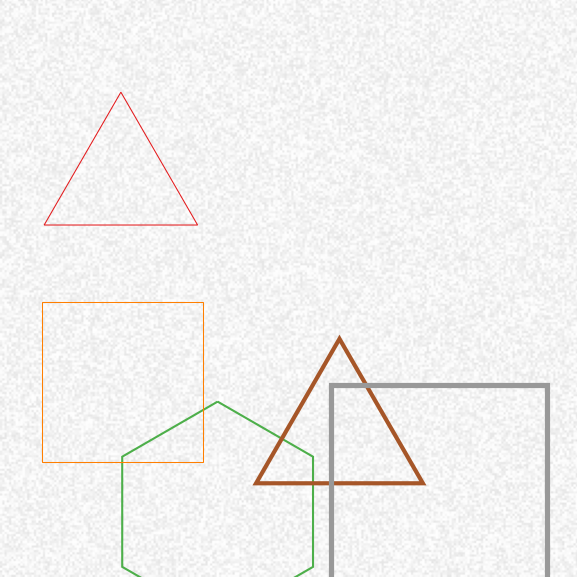[{"shape": "triangle", "thickness": 0.5, "radius": 0.77, "center": [0.209, 0.686]}, {"shape": "hexagon", "thickness": 1, "radius": 0.95, "center": [0.377, 0.113]}, {"shape": "square", "thickness": 0.5, "radius": 0.7, "center": [0.213, 0.338]}, {"shape": "triangle", "thickness": 2, "radius": 0.83, "center": [0.588, 0.246]}, {"shape": "square", "thickness": 2.5, "radius": 0.93, "center": [0.76, 0.146]}]